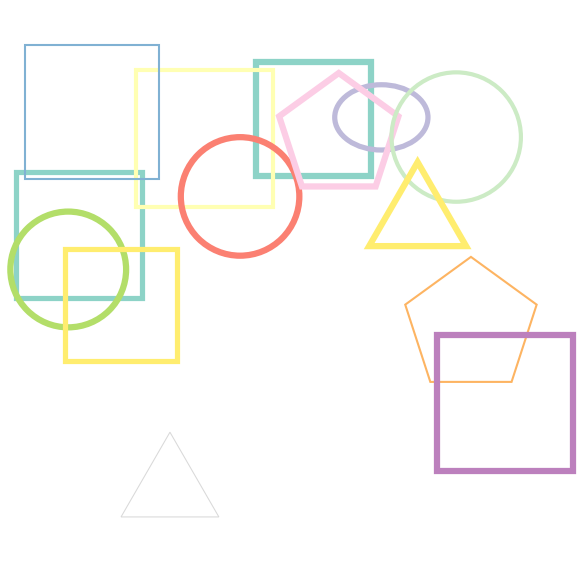[{"shape": "square", "thickness": 3, "radius": 0.49, "center": [0.543, 0.793]}, {"shape": "square", "thickness": 2.5, "radius": 0.55, "center": [0.137, 0.592]}, {"shape": "square", "thickness": 2, "radius": 0.59, "center": [0.354, 0.759]}, {"shape": "oval", "thickness": 2.5, "radius": 0.4, "center": [0.66, 0.796]}, {"shape": "circle", "thickness": 3, "radius": 0.51, "center": [0.416, 0.659]}, {"shape": "square", "thickness": 1, "radius": 0.58, "center": [0.159, 0.805]}, {"shape": "pentagon", "thickness": 1, "radius": 0.6, "center": [0.815, 0.435]}, {"shape": "circle", "thickness": 3, "radius": 0.5, "center": [0.118, 0.533]}, {"shape": "pentagon", "thickness": 3, "radius": 0.54, "center": [0.587, 0.764]}, {"shape": "triangle", "thickness": 0.5, "radius": 0.49, "center": [0.294, 0.153]}, {"shape": "square", "thickness": 3, "radius": 0.59, "center": [0.874, 0.301]}, {"shape": "circle", "thickness": 2, "radius": 0.56, "center": [0.79, 0.762]}, {"shape": "square", "thickness": 2.5, "radius": 0.48, "center": [0.21, 0.471]}, {"shape": "triangle", "thickness": 3, "radius": 0.48, "center": [0.723, 0.621]}]